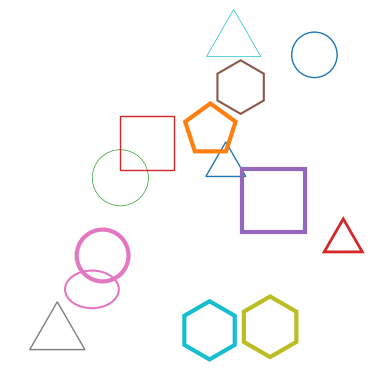[{"shape": "triangle", "thickness": 1, "radius": 0.3, "center": [0.587, 0.572]}, {"shape": "circle", "thickness": 1, "radius": 0.3, "center": [0.817, 0.858]}, {"shape": "pentagon", "thickness": 3, "radius": 0.34, "center": [0.546, 0.663]}, {"shape": "circle", "thickness": 0.5, "radius": 0.36, "center": [0.313, 0.538]}, {"shape": "triangle", "thickness": 2, "radius": 0.29, "center": [0.892, 0.374]}, {"shape": "square", "thickness": 1, "radius": 0.35, "center": [0.382, 0.629]}, {"shape": "square", "thickness": 3, "radius": 0.41, "center": [0.709, 0.48]}, {"shape": "hexagon", "thickness": 1.5, "radius": 0.35, "center": [0.625, 0.774]}, {"shape": "circle", "thickness": 3, "radius": 0.34, "center": [0.267, 0.336]}, {"shape": "oval", "thickness": 1.5, "radius": 0.35, "center": [0.239, 0.248]}, {"shape": "triangle", "thickness": 1, "radius": 0.41, "center": [0.149, 0.133]}, {"shape": "hexagon", "thickness": 3, "radius": 0.39, "center": [0.702, 0.151]}, {"shape": "triangle", "thickness": 0.5, "radius": 0.41, "center": [0.607, 0.894]}, {"shape": "hexagon", "thickness": 3, "radius": 0.38, "center": [0.544, 0.142]}]